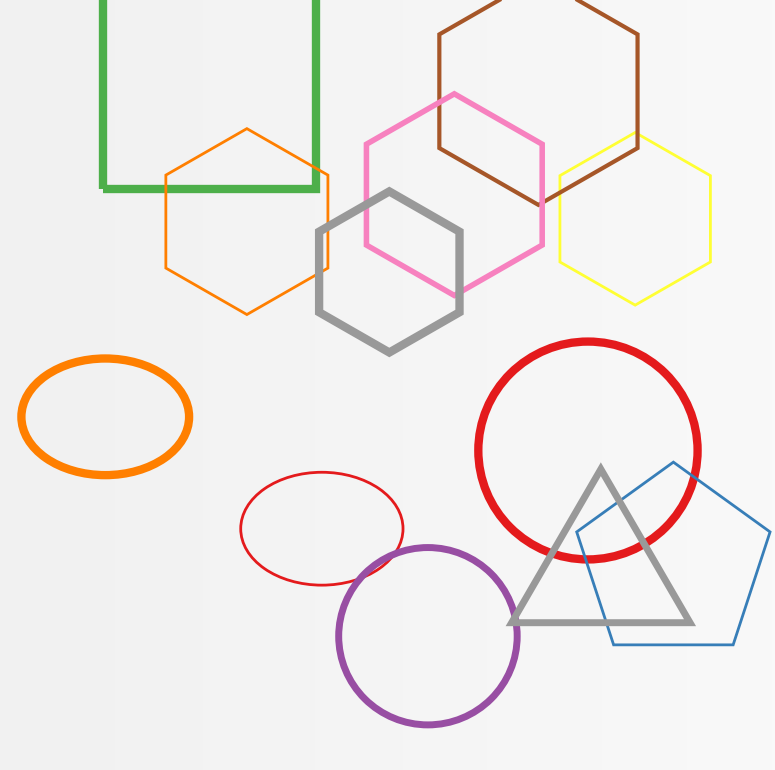[{"shape": "circle", "thickness": 3, "radius": 0.71, "center": [0.759, 0.415]}, {"shape": "oval", "thickness": 1, "radius": 0.52, "center": [0.415, 0.313]}, {"shape": "pentagon", "thickness": 1, "radius": 0.66, "center": [0.869, 0.269]}, {"shape": "square", "thickness": 3, "radius": 0.69, "center": [0.27, 0.893]}, {"shape": "circle", "thickness": 2.5, "radius": 0.58, "center": [0.552, 0.174]}, {"shape": "oval", "thickness": 3, "radius": 0.54, "center": [0.136, 0.459]}, {"shape": "hexagon", "thickness": 1, "radius": 0.6, "center": [0.319, 0.712]}, {"shape": "hexagon", "thickness": 1, "radius": 0.56, "center": [0.82, 0.716]}, {"shape": "hexagon", "thickness": 1.5, "radius": 0.74, "center": [0.695, 0.882]}, {"shape": "hexagon", "thickness": 2, "radius": 0.65, "center": [0.586, 0.747]}, {"shape": "hexagon", "thickness": 3, "radius": 0.52, "center": [0.502, 0.647]}, {"shape": "triangle", "thickness": 2.5, "radius": 0.66, "center": [0.775, 0.258]}]